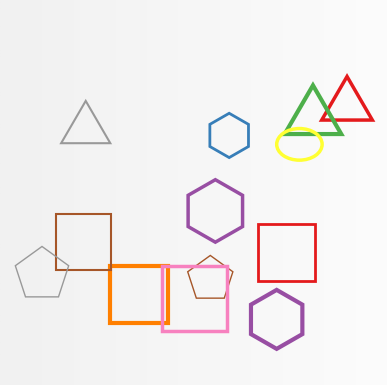[{"shape": "square", "thickness": 2, "radius": 0.37, "center": [0.74, 0.345]}, {"shape": "triangle", "thickness": 2.5, "radius": 0.38, "center": [0.896, 0.726]}, {"shape": "hexagon", "thickness": 2, "radius": 0.29, "center": [0.591, 0.648]}, {"shape": "triangle", "thickness": 3, "radius": 0.42, "center": [0.808, 0.694]}, {"shape": "hexagon", "thickness": 3, "radius": 0.38, "center": [0.714, 0.17]}, {"shape": "hexagon", "thickness": 2.5, "radius": 0.41, "center": [0.556, 0.452]}, {"shape": "square", "thickness": 3, "radius": 0.37, "center": [0.358, 0.236]}, {"shape": "oval", "thickness": 2.5, "radius": 0.29, "center": [0.773, 0.625]}, {"shape": "pentagon", "thickness": 1, "radius": 0.31, "center": [0.543, 0.275]}, {"shape": "square", "thickness": 1.5, "radius": 0.36, "center": [0.215, 0.371]}, {"shape": "square", "thickness": 2.5, "radius": 0.42, "center": [0.503, 0.225]}, {"shape": "triangle", "thickness": 1.5, "radius": 0.37, "center": [0.221, 0.665]}, {"shape": "pentagon", "thickness": 1, "radius": 0.36, "center": [0.108, 0.287]}]